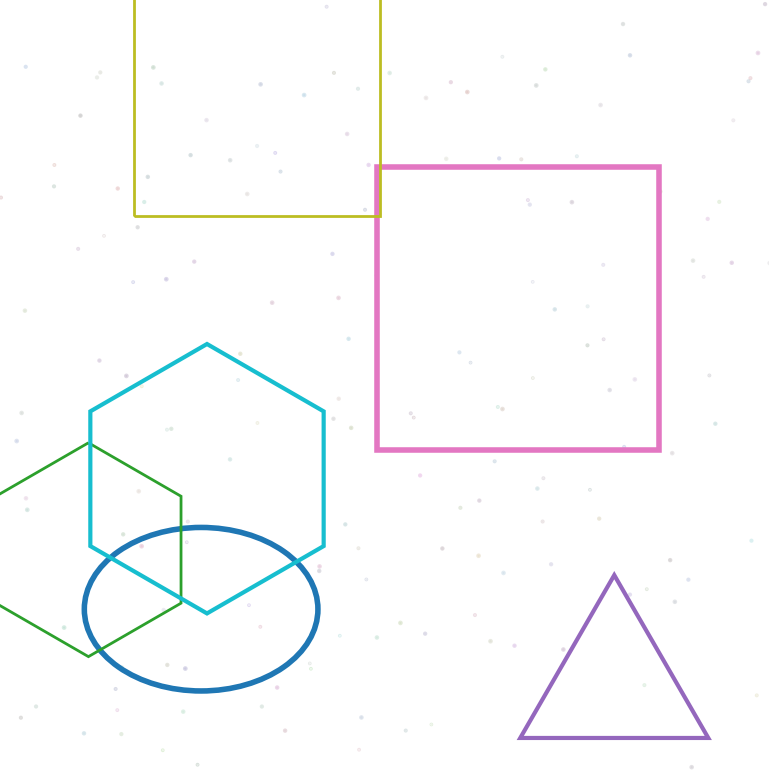[{"shape": "oval", "thickness": 2, "radius": 0.76, "center": [0.261, 0.209]}, {"shape": "hexagon", "thickness": 1, "radius": 0.69, "center": [0.115, 0.286]}, {"shape": "triangle", "thickness": 1.5, "radius": 0.7, "center": [0.798, 0.112]}, {"shape": "square", "thickness": 2, "radius": 0.92, "center": [0.673, 0.599]}, {"shape": "square", "thickness": 1, "radius": 0.8, "center": [0.334, 0.88]}, {"shape": "hexagon", "thickness": 1.5, "radius": 0.87, "center": [0.269, 0.378]}]